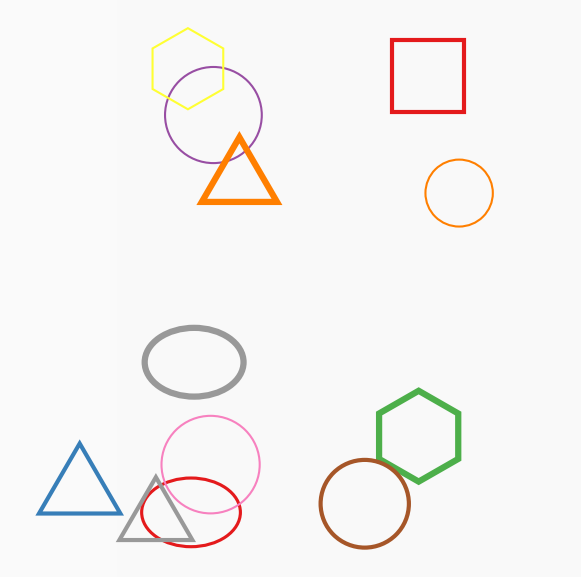[{"shape": "square", "thickness": 2, "radius": 0.31, "center": [0.736, 0.867]}, {"shape": "oval", "thickness": 1.5, "radius": 0.42, "center": [0.329, 0.112]}, {"shape": "triangle", "thickness": 2, "radius": 0.4, "center": [0.137, 0.15]}, {"shape": "hexagon", "thickness": 3, "radius": 0.39, "center": [0.72, 0.244]}, {"shape": "circle", "thickness": 1, "radius": 0.42, "center": [0.367, 0.8]}, {"shape": "circle", "thickness": 1, "radius": 0.29, "center": [0.79, 0.665]}, {"shape": "triangle", "thickness": 3, "radius": 0.37, "center": [0.412, 0.687]}, {"shape": "hexagon", "thickness": 1, "radius": 0.35, "center": [0.323, 0.88]}, {"shape": "circle", "thickness": 2, "radius": 0.38, "center": [0.628, 0.127]}, {"shape": "circle", "thickness": 1, "radius": 0.42, "center": [0.362, 0.195]}, {"shape": "triangle", "thickness": 2, "radius": 0.36, "center": [0.268, 0.1]}, {"shape": "oval", "thickness": 3, "radius": 0.43, "center": [0.334, 0.372]}]